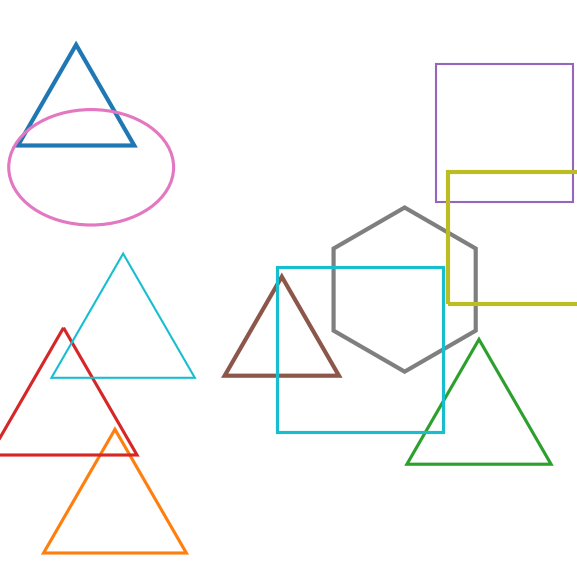[{"shape": "triangle", "thickness": 2, "radius": 0.58, "center": [0.132, 0.805]}, {"shape": "triangle", "thickness": 1.5, "radius": 0.71, "center": [0.199, 0.113]}, {"shape": "triangle", "thickness": 1.5, "radius": 0.72, "center": [0.829, 0.267]}, {"shape": "triangle", "thickness": 1.5, "radius": 0.73, "center": [0.11, 0.285]}, {"shape": "square", "thickness": 1, "radius": 0.59, "center": [0.874, 0.769]}, {"shape": "triangle", "thickness": 2, "radius": 0.57, "center": [0.488, 0.406]}, {"shape": "oval", "thickness": 1.5, "radius": 0.71, "center": [0.158, 0.709]}, {"shape": "hexagon", "thickness": 2, "radius": 0.71, "center": [0.701, 0.498]}, {"shape": "square", "thickness": 2, "radius": 0.57, "center": [0.89, 0.587]}, {"shape": "square", "thickness": 1.5, "radius": 0.72, "center": [0.623, 0.393]}, {"shape": "triangle", "thickness": 1, "radius": 0.72, "center": [0.213, 0.417]}]